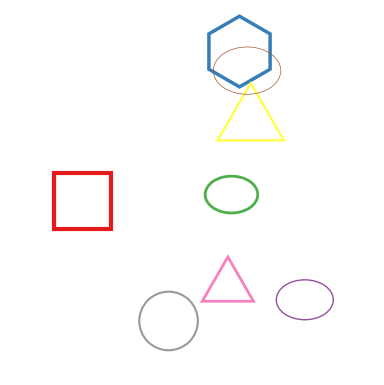[{"shape": "square", "thickness": 3, "radius": 0.37, "center": [0.215, 0.478]}, {"shape": "hexagon", "thickness": 2.5, "radius": 0.46, "center": [0.622, 0.866]}, {"shape": "oval", "thickness": 2, "radius": 0.34, "center": [0.601, 0.495]}, {"shape": "oval", "thickness": 1, "radius": 0.37, "center": [0.792, 0.221]}, {"shape": "triangle", "thickness": 1.5, "radius": 0.5, "center": [0.651, 0.685]}, {"shape": "oval", "thickness": 0.5, "radius": 0.44, "center": [0.642, 0.817]}, {"shape": "triangle", "thickness": 2, "radius": 0.38, "center": [0.592, 0.256]}, {"shape": "circle", "thickness": 1.5, "radius": 0.38, "center": [0.438, 0.166]}]